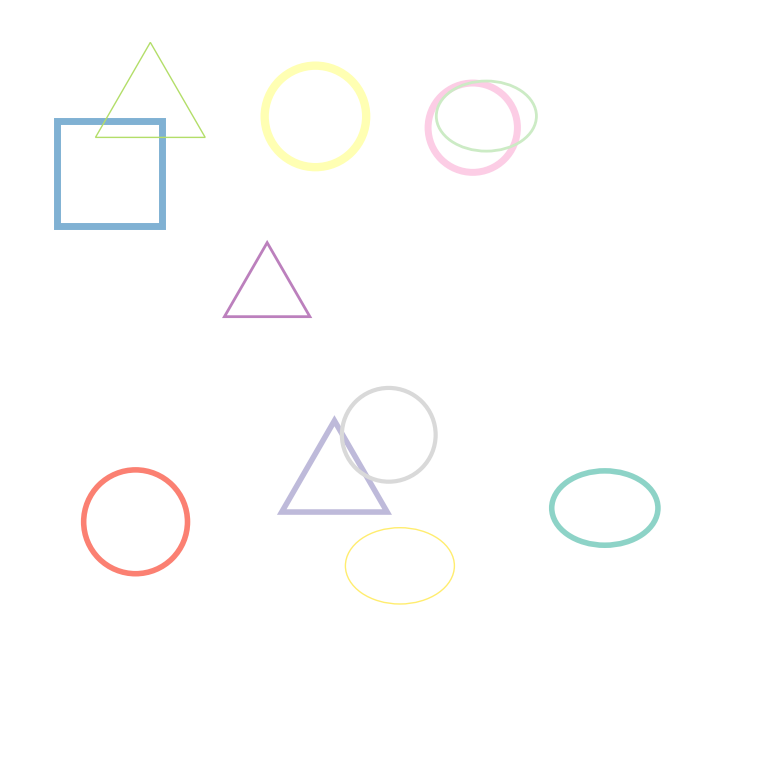[{"shape": "oval", "thickness": 2, "radius": 0.34, "center": [0.786, 0.34]}, {"shape": "circle", "thickness": 3, "radius": 0.33, "center": [0.41, 0.849]}, {"shape": "triangle", "thickness": 2, "radius": 0.4, "center": [0.434, 0.375]}, {"shape": "circle", "thickness": 2, "radius": 0.34, "center": [0.176, 0.322]}, {"shape": "square", "thickness": 2.5, "radius": 0.34, "center": [0.143, 0.774]}, {"shape": "triangle", "thickness": 0.5, "radius": 0.41, "center": [0.195, 0.863]}, {"shape": "circle", "thickness": 2.5, "radius": 0.29, "center": [0.614, 0.834]}, {"shape": "circle", "thickness": 1.5, "radius": 0.3, "center": [0.505, 0.435]}, {"shape": "triangle", "thickness": 1, "radius": 0.32, "center": [0.347, 0.621]}, {"shape": "oval", "thickness": 1, "radius": 0.33, "center": [0.632, 0.849]}, {"shape": "oval", "thickness": 0.5, "radius": 0.35, "center": [0.519, 0.265]}]